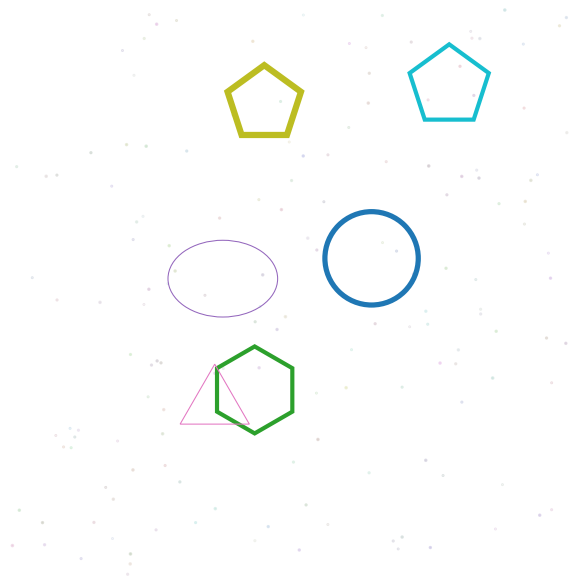[{"shape": "circle", "thickness": 2.5, "radius": 0.4, "center": [0.643, 0.552]}, {"shape": "hexagon", "thickness": 2, "radius": 0.38, "center": [0.441, 0.324]}, {"shape": "oval", "thickness": 0.5, "radius": 0.47, "center": [0.386, 0.517]}, {"shape": "triangle", "thickness": 0.5, "radius": 0.35, "center": [0.372, 0.299]}, {"shape": "pentagon", "thickness": 3, "radius": 0.33, "center": [0.458, 0.819]}, {"shape": "pentagon", "thickness": 2, "radius": 0.36, "center": [0.778, 0.85]}]